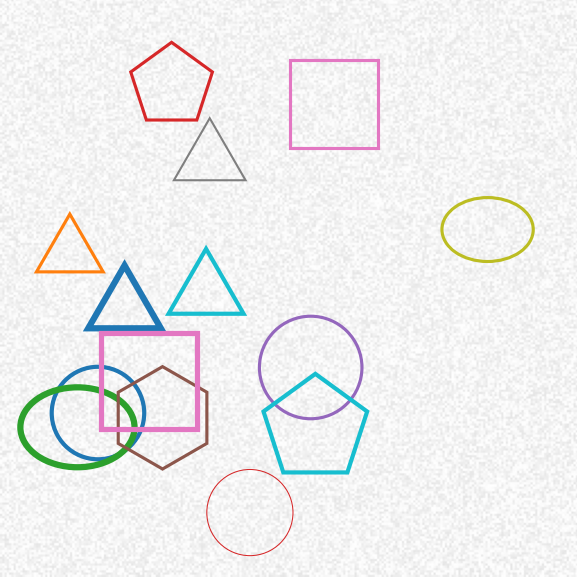[{"shape": "triangle", "thickness": 3, "radius": 0.36, "center": [0.216, 0.467]}, {"shape": "circle", "thickness": 2, "radius": 0.4, "center": [0.17, 0.284]}, {"shape": "triangle", "thickness": 1.5, "radius": 0.33, "center": [0.121, 0.562]}, {"shape": "oval", "thickness": 3, "radius": 0.49, "center": [0.134, 0.259]}, {"shape": "pentagon", "thickness": 1.5, "radius": 0.37, "center": [0.297, 0.851]}, {"shape": "circle", "thickness": 0.5, "radius": 0.37, "center": [0.433, 0.112]}, {"shape": "circle", "thickness": 1.5, "radius": 0.44, "center": [0.538, 0.363]}, {"shape": "hexagon", "thickness": 1.5, "radius": 0.44, "center": [0.281, 0.276]}, {"shape": "square", "thickness": 1.5, "radius": 0.38, "center": [0.578, 0.819]}, {"shape": "square", "thickness": 2.5, "radius": 0.41, "center": [0.258, 0.339]}, {"shape": "triangle", "thickness": 1, "radius": 0.36, "center": [0.363, 0.723]}, {"shape": "oval", "thickness": 1.5, "radius": 0.4, "center": [0.844, 0.602]}, {"shape": "pentagon", "thickness": 2, "radius": 0.47, "center": [0.546, 0.257]}, {"shape": "triangle", "thickness": 2, "radius": 0.37, "center": [0.357, 0.493]}]